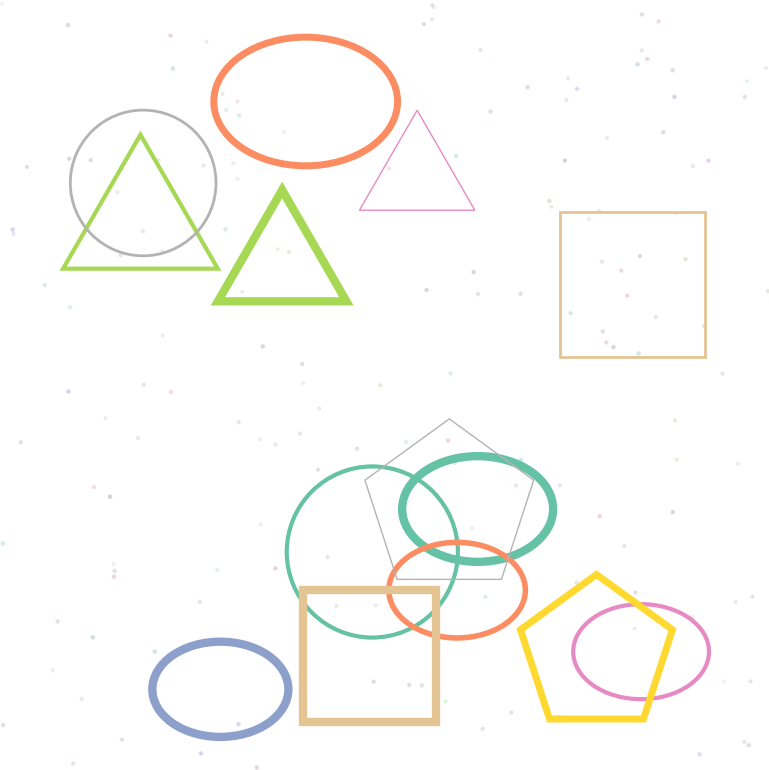[{"shape": "circle", "thickness": 1.5, "radius": 0.56, "center": [0.484, 0.283]}, {"shape": "oval", "thickness": 3, "radius": 0.49, "center": [0.62, 0.339]}, {"shape": "oval", "thickness": 2.5, "radius": 0.6, "center": [0.397, 0.868]}, {"shape": "oval", "thickness": 2, "radius": 0.44, "center": [0.594, 0.234]}, {"shape": "oval", "thickness": 3, "radius": 0.44, "center": [0.286, 0.105]}, {"shape": "triangle", "thickness": 0.5, "radius": 0.43, "center": [0.542, 0.77]}, {"shape": "oval", "thickness": 1.5, "radius": 0.44, "center": [0.833, 0.154]}, {"shape": "triangle", "thickness": 3, "radius": 0.48, "center": [0.366, 0.657]}, {"shape": "triangle", "thickness": 1.5, "radius": 0.58, "center": [0.182, 0.709]}, {"shape": "pentagon", "thickness": 2.5, "radius": 0.52, "center": [0.775, 0.15]}, {"shape": "square", "thickness": 1, "radius": 0.47, "center": [0.821, 0.63]}, {"shape": "square", "thickness": 3, "radius": 0.43, "center": [0.48, 0.148]}, {"shape": "circle", "thickness": 1, "radius": 0.47, "center": [0.186, 0.762]}, {"shape": "pentagon", "thickness": 0.5, "radius": 0.58, "center": [0.583, 0.341]}]